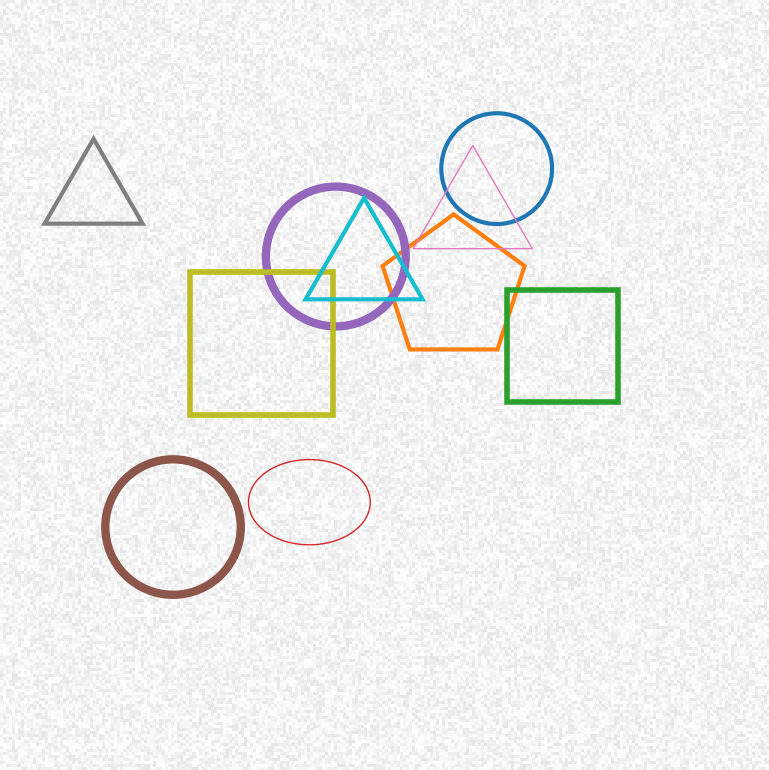[{"shape": "circle", "thickness": 1.5, "radius": 0.36, "center": [0.645, 0.781]}, {"shape": "pentagon", "thickness": 1.5, "radius": 0.48, "center": [0.589, 0.625]}, {"shape": "square", "thickness": 2, "radius": 0.36, "center": [0.73, 0.55]}, {"shape": "oval", "thickness": 0.5, "radius": 0.4, "center": [0.402, 0.348]}, {"shape": "circle", "thickness": 3, "radius": 0.45, "center": [0.436, 0.667]}, {"shape": "circle", "thickness": 3, "radius": 0.44, "center": [0.225, 0.316]}, {"shape": "triangle", "thickness": 0.5, "radius": 0.45, "center": [0.614, 0.722]}, {"shape": "triangle", "thickness": 1.5, "radius": 0.37, "center": [0.122, 0.746]}, {"shape": "square", "thickness": 2, "radius": 0.46, "center": [0.34, 0.554]}, {"shape": "triangle", "thickness": 1.5, "radius": 0.44, "center": [0.473, 0.655]}]